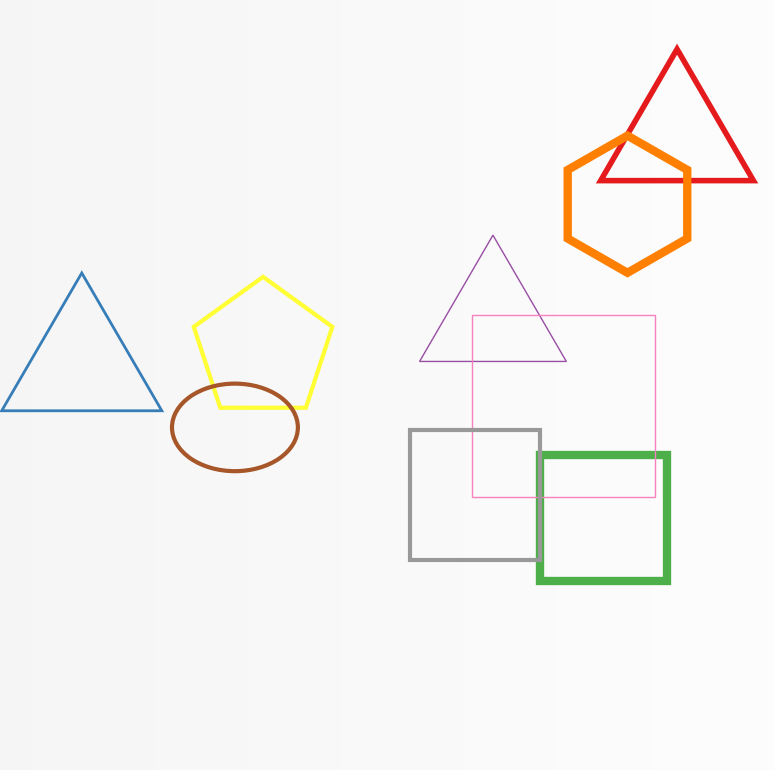[{"shape": "triangle", "thickness": 2, "radius": 0.57, "center": [0.874, 0.822]}, {"shape": "triangle", "thickness": 1, "radius": 0.6, "center": [0.106, 0.526]}, {"shape": "square", "thickness": 3, "radius": 0.41, "center": [0.779, 0.327]}, {"shape": "triangle", "thickness": 0.5, "radius": 0.55, "center": [0.636, 0.585]}, {"shape": "hexagon", "thickness": 3, "radius": 0.45, "center": [0.81, 0.735]}, {"shape": "pentagon", "thickness": 1.5, "radius": 0.47, "center": [0.339, 0.546]}, {"shape": "oval", "thickness": 1.5, "radius": 0.41, "center": [0.303, 0.445]}, {"shape": "square", "thickness": 0.5, "radius": 0.59, "center": [0.727, 0.472]}, {"shape": "square", "thickness": 1.5, "radius": 0.42, "center": [0.613, 0.357]}]